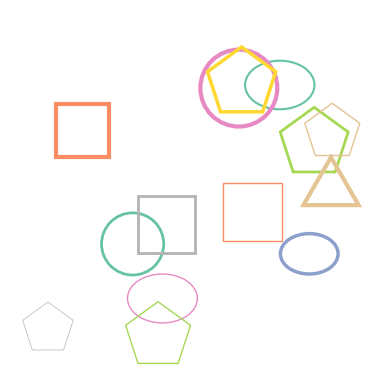[{"shape": "oval", "thickness": 1.5, "radius": 0.45, "center": [0.727, 0.779]}, {"shape": "circle", "thickness": 2, "radius": 0.4, "center": [0.345, 0.366]}, {"shape": "square", "thickness": 3, "radius": 0.35, "center": [0.213, 0.661]}, {"shape": "square", "thickness": 1, "radius": 0.38, "center": [0.656, 0.449]}, {"shape": "oval", "thickness": 2.5, "radius": 0.37, "center": [0.803, 0.341]}, {"shape": "oval", "thickness": 1, "radius": 0.45, "center": [0.422, 0.225]}, {"shape": "circle", "thickness": 3, "radius": 0.5, "center": [0.62, 0.771]}, {"shape": "pentagon", "thickness": 1, "radius": 0.44, "center": [0.411, 0.128]}, {"shape": "pentagon", "thickness": 2, "radius": 0.46, "center": [0.816, 0.628]}, {"shape": "pentagon", "thickness": 2.5, "radius": 0.47, "center": [0.628, 0.785]}, {"shape": "triangle", "thickness": 3, "radius": 0.41, "center": [0.86, 0.509]}, {"shape": "pentagon", "thickness": 1, "radius": 0.38, "center": [0.863, 0.657]}, {"shape": "square", "thickness": 2, "radius": 0.37, "center": [0.432, 0.416]}, {"shape": "pentagon", "thickness": 0.5, "radius": 0.34, "center": [0.125, 0.147]}]